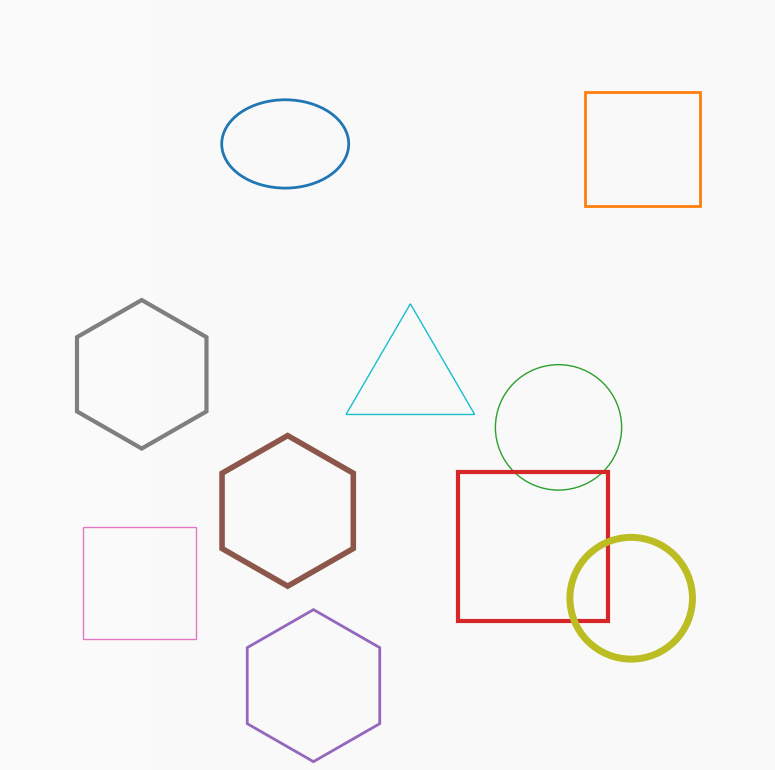[{"shape": "oval", "thickness": 1, "radius": 0.41, "center": [0.368, 0.813]}, {"shape": "square", "thickness": 1, "radius": 0.37, "center": [0.829, 0.806]}, {"shape": "circle", "thickness": 0.5, "radius": 0.41, "center": [0.721, 0.445]}, {"shape": "square", "thickness": 1.5, "radius": 0.49, "center": [0.688, 0.29]}, {"shape": "hexagon", "thickness": 1, "radius": 0.49, "center": [0.404, 0.11]}, {"shape": "hexagon", "thickness": 2, "radius": 0.49, "center": [0.371, 0.337]}, {"shape": "square", "thickness": 0.5, "radius": 0.36, "center": [0.181, 0.243]}, {"shape": "hexagon", "thickness": 1.5, "radius": 0.48, "center": [0.183, 0.514]}, {"shape": "circle", "thickness": 2.5, "radius": 0.4, "center": [0.814, 0.223]}, {"shape": "triangle", "thickness": 0.5, "radius": 0.48, "center": [0.529, 0.51]}]